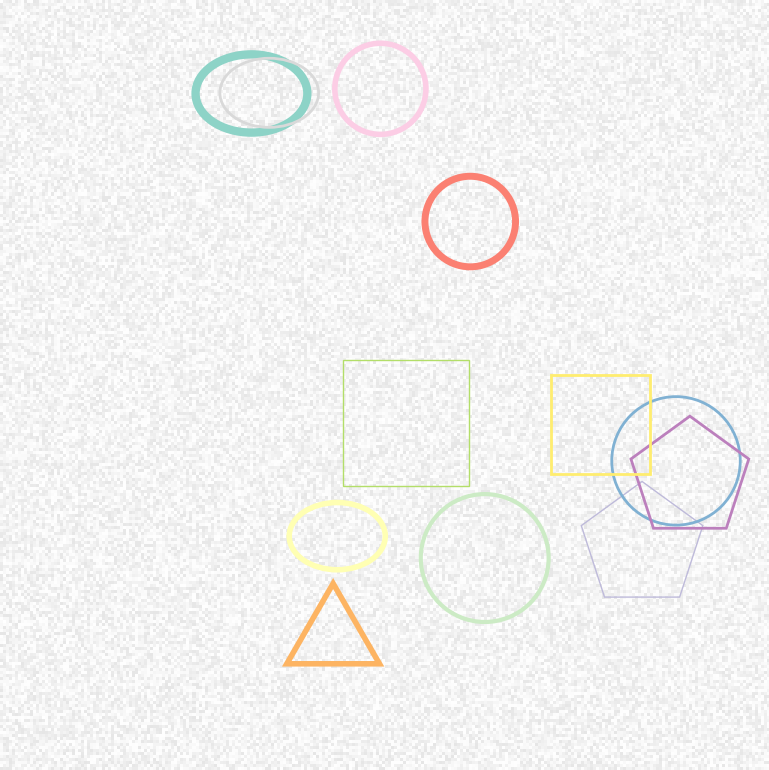[{"shape": "oval", "thickness": 3, "radius": 0.36, "center": [0.327, 0.879]}, {"shape": "oval", "thickness": 2, "radius": 0.31, "center": [0.438, 0.304]}, {"shape": "pentagon", "thickness": 0.5, "radius": 0.41, "center": [0.834, 0.292]}, {"shape": "circle", "thickness": 2.5, "radius": 0.29, "center": [0.611, 0.712]}, {"shape": "circle", "thickness": 1, "radius": 0.42, "center": [0.878, 0.401]}, {"shape": "triangle", "thickness": 2, "radius": 0.35, "center": [0.433, 0.173]}, {"shape": "square", "thickness": 0.5, "radius": 0.41, "center": [0.527, 0.451]}, {"shape": "circle", "thickness": 2, "radius": 0.3, "center": [0.494, 0.885]}, {"shape": "oval", "thickness": 1, "radius": 0.32, "center": [0.35, 0.879]}, {"shape": "pentagon", "thickness": 1, "radius": 0.4, "center": [0.896, 0.379]}, {"shape": "circle", "thickness": 1.5, "radius": 0.42, "center": [0.629, 0.275]}, {"shape": "square", "thickness": 1, "radius": 0.32, "center": [0.78, 0.449]}]